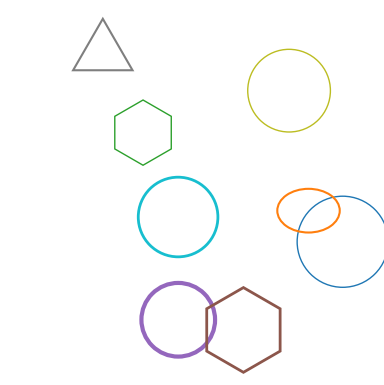[{"shape": "circle", "thickness": 1, "radius": 0.59, "center": [0.89, 0.372]}, {"shape": "oval", "thickness": 1.5, "radius": 0.41, "center": [0.801, 0.453]}, {"shape": "hexagon", "thickness": 1, "radius": 0.42, "center": [0.371, 0.656]}, {"shape": "circle", "thickness": 3, "radius": 0.48, "center": [0.463, 0.169]}, {"shape": "hexagon", "thickness": 2, "radius": 0.55, "center": [0.632, 0.143]}, {"shape": "triangle", "thickness": 1.5, "radius": 0.45, "center": [0.267, 0.862]}, {"shape": "circle", "thickness": 1, "radius": 0.54, "center": [0.751, 0.765]}, {"shape": "circle", "thickness": 2, "radius": 0.52, "center": [0.463, 0.436]}]